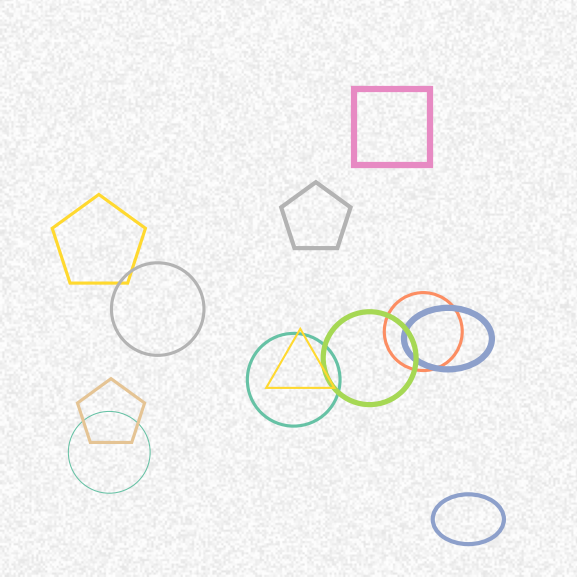[{"shape": "circle", "thickness": 0.5, "radius": 0.35, "center": [0.189, 0.216]}, {"shape": "circle", "thickness": 1.5, "radius": 0.4, "center": [0.509, 0.342]}, {"shape": "circle", "thickness": 1.5, "radius": 0.34, "center": [0.733, 0.425]}, {"shape": "oval", "thickness": 3, "radius": 0.38, "center": [0.776, 0.413]}, {"shape": "oval", "thickness": 2, "radius": 0.31, "center": [0.811, 0.1]}, {"shape": "square", "thickness": 3, "radius": 0.33, "center": [0.679, 0.778]}, {"shape": "circle", "thickness": 2.5, "radius": 0.4, "center": [0.64, 0.379]}, {"shape": "triangle", "thickness": 1, "radius": 0.34, "center": [0.52, 0.362]}, {"shape": "pentagon", "thickness": 1.5, "radius": 0.42, "center": [0.171, 0.578]}, {"shape": "pentagon", "thickness": 1.5, "radius": 0.31, "center": [0.192, 0.282]}, {"shape": "pentagon", "thickness": 2, "radius": 0.32, "center": [0.547, 0.621]}, {"shape": "circle", "thickness": 1.5, "radius": 0.4, "center": [0.273, 0.464]}]